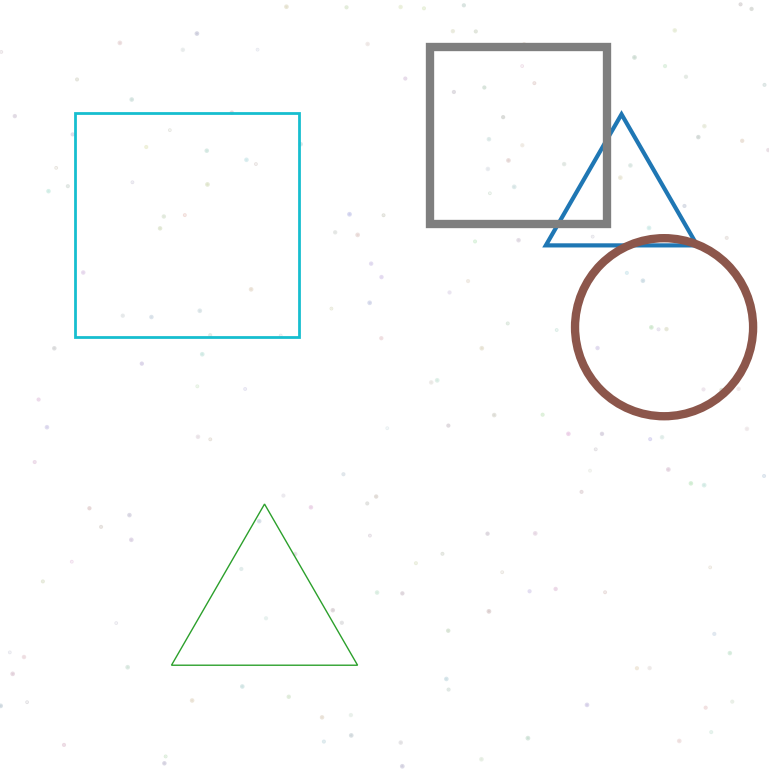[{"shape": "triangle", "thickness": 1.5, "radius": 0.57, "center": [0.807, 0.738]}, {"shape": "triangle", "thickness": 0.5, "radius": 0.7, "center": [0.344, 0.206]}, {"shape": "circle", "thickness": 3, "radius": 0.58, "center": [0.862, 0.575]}, {"shape": "square", "thickness": 3, "radius": 0.57, "center": [0.674, 0.824]}, {"shape": "square", "thickness": 1, "radius": 0.73, "center": [0.243, 0.708]}]